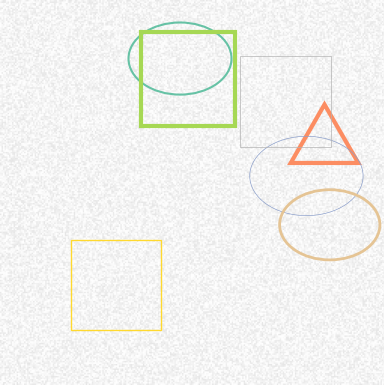[{"shape": "oval", "thickness": 1.5, "radius": 0.67, "center": [0.468, 0.848]}, {"shape": "triangle", "thickness": 3, "radius": 0.51, "center": [0.843, 0.627]}, {"shape": "oval", "thickness": 0.5, "radius": 0.74, "center": [0.796, 0.543]}, {"shape": "square", "thickness": 3, "radius": 0.61, "center": [0.488, 0.795]}, {"shape": "square", "thickness": 1, "radius": 0.58, "center": [0.302, 0.26]}, {"shape": "oval", "thickness": 2, "radius": 0.65, "center": [0.857, 0.416]}, {"shape": "square", "thickness": 0.5, "radius": 0.59, "center": [0.743, 0.737]}]